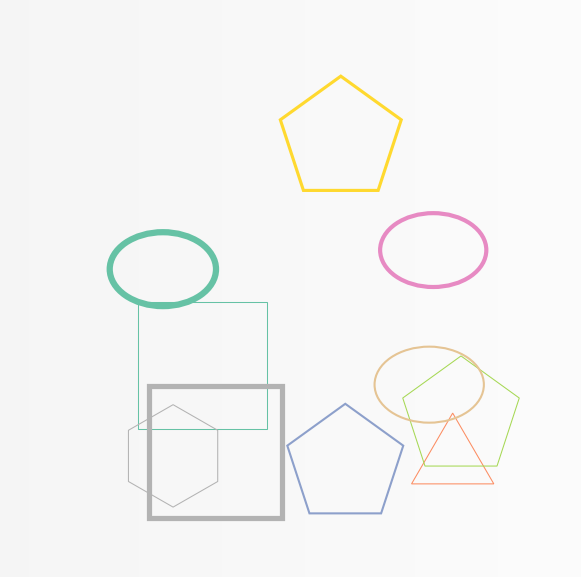[{"shape": "square", "thickness": 0.5, "radius": 0.55, "center": [0.348, 0.366]}, {"shape": "oval", "thickness": 3, "radius": 0.46, "center": [0.28, 0.533]}, {"shape": "triangle", "thickness": 0.5, "radius": 0.41, "center": [0.779, 0.202]}, {"shape": "pentagon", "thickness": 1, "radius": 0.52, "center": [0.594, 0.195]}, {"shape": "oval", "thickness": 2, "radius": 0.46, "center": [0.745, 0.566]}, {"shape": "pentagon", "thickness": 0.5, "radius": 0.53, "center": [0.793, 0.277]}, {"shape": "pentagon", "thickness": 1.5, "radius": 0.55, "center": [0.586, 0.758]}, {"shape": "oval", "thickness": 1, "radius": 0.47, "center": [0.738, 0.333]}, {"shape": "square", "thickness": 2.5, "radius": 0.57, "center": [0.371, 0.217]}, {"shape": "hexagon", "thickness": 0.5, "radius": 0.44, "center": [0.298, 0.21]}]